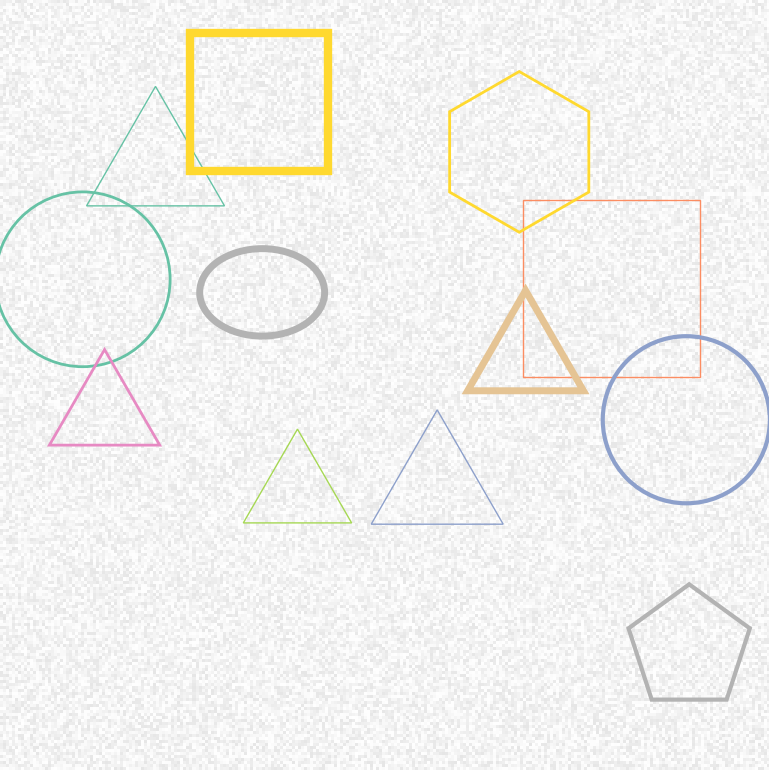[{"shape": "triangle", "thickness": 0.5, "radius": 0.52, "center": [0.202, 0.784]}, {"shape": "circle", "thickness": 1, "radius": 0.57, "center": [0.107, 0.637]}, {"shape": "square", "thickness": 0.5, "radius": 0.57, "center": [0.794, 0.625]}, {"shape": "circle", "thickness": 1.5, "radius": 0.54, "center": [0.891, 0.455]}, {"shape": "triangle", "thickness": 0.5, "radius": 0.49, "center": [0.568, 0.369]}, {"shape": "triangle", "thickness": 1, "radius": 0.41, "center": [0.136, 0.463]}, {"shape": "triangle", "thickness": 0.5, "radius": 0.41, "center": [0.386, 0.362]}, {"shape": "hexagon", "thickness": 1, "radius": 0.52, "center": [0.674, 0.803]}, {"shape": "square", "thickness": 3, "radius": 0.45, "center": [0.336, 0.867]}, {"shape": "triangle", "thickness": 2.5, "radius": 0.43, "center": [0.683, 0.536]}, {"shape": "oval", "thickness": 2.5, "radius": 0.41, "center": [0.34, 0.62]}, {"shape": "pentagon", "thickness": 1.5, "radius": 0.41, "center": [0.895, 0.158]}]